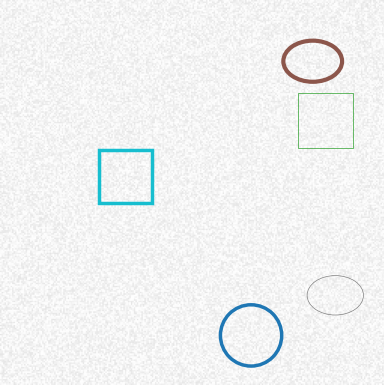[{"shape": "circle", "thickness": 2.5, "radius": 0.4, "center": [0.652, 0.129]}, {"shape": "square", "thickness": 0.5, "radius": 0.36, "center": [0.845, 0.687]}, {"shape": "oval", "thickness": 3, "radius": 0.38, "center": [0.812, 0.841]}, {"shape": "oval", "thickness": 0.5, "radius": 0.37, "center": [0.871, 0.233]}, {"shape": "square", "thickness": 2.5, "radius": 0.35, "center": [0.327, 0.542]}]